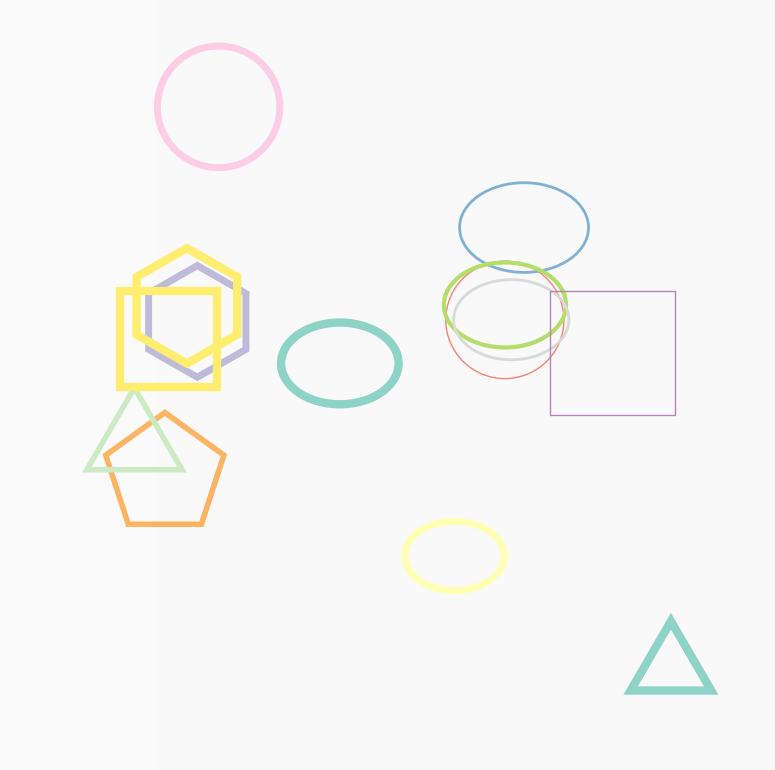[{"shape": "triangle", "thickness": 3, "radius": 0.3, "center": [0.866, 0.133]}, {"shape": "oval", "thickness": 3, "radius": 0.38, "center": [0.439, 0.528]}, {"shape": "oval", "thickness": 2.5, "radius": 0.32, "center": [0.586, 0.278]}, {"shape": "hexagon", "thickness": 2.5, "radius": 0.36, "center": [0.255, 0.583]}, {"shape": "circle", "thickness": 0.5, "radius": 0.38, "center": [0.651, 0.585]}, {"shape": "oval", "thickness": 1, "radius": 0.42, "center": [0.676, 0.704]}, {"shape": "pentagon", "thickness": 2, "radius": 0.4, "center": [0.213, 0.384]}, {"shape": "oval", "thickness": 1.5, "radius": 0.39, "center": [0.652, 0.604]}, {"shape": "circle", "thickness": 2.5, "radius": 0.39, "center": [0.282, 0.861]}, {"shape": "oval", "thickness": 1, "radius": 0.37, "center": [0.66, 0.585]}, {"shape": "square", "thickness": 0.5, "radius": 0.4, "center": [0.791, 0.541]}, {"shape": "triangle", "thickness": 2, "radius": 0.35, "center": [0.173, 0.425]}, {"shape": "square", "thickness": 3, "radius": 0.31, "center": [0.217, 0.56]}, {"shape": "hexagon", "thickness": 3, "radius": 0.37, "center": [0.241, 0.603]}]